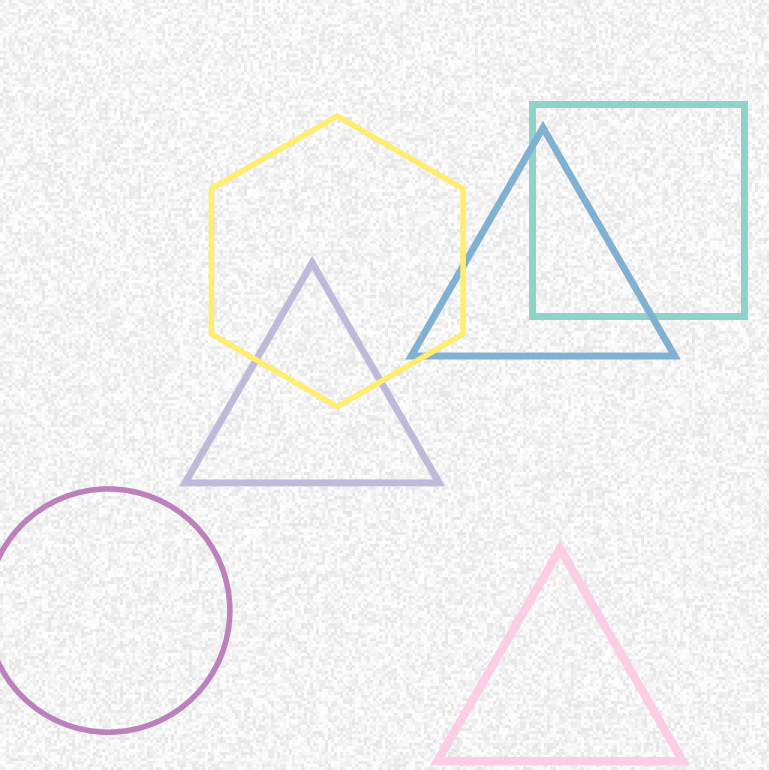[{"shape": "square", "thickness": 2.5, "radius": 0.69, "center": [0.829, 0.727]}, {"shape": "triangle", "thickness": 2.5, "radius": 0.95, "center": [0.405, 0.468]}, {"shape": "triangle", "thickness": 2.5, "radius": 0.99, "center": [0.705, 0.636]}, {"shape": "triangle", "thickness": 3, "radius": 0.92, "center": [0.727, 0.104]}, {"shape": "circle", "thickness": 2, "radius": 0.79, "center": [0.141, 0.207]}, {"shape": "hexagon", "thickness": 2, "radius": 0.94, "center": [0.438, 0.661]}]